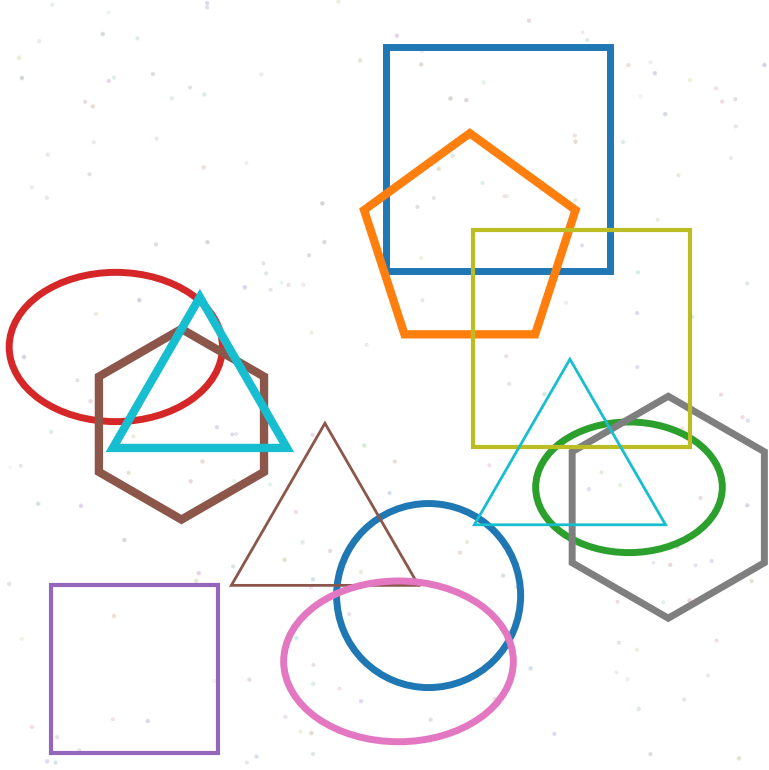[{"shape": "circle", "thickness": 2.5, "radius": 0.6, "center": [0.557, 0.227]}, {"shape": "square", "thickness": 2.5, "radius": 0.73, "center": [0.647, 0.793]}, {"shape": "pentagon", "thickness": 3, "radius": 0.72, "center": [0.61, 0.683]}, {"shape": "oval", "thickness": 2.5, "radius": 0.61, "center": [0.817, 0.367]}, {"shape": "oval", "thickness": 2.5, "radius": 0.69, "center": [0.15, 0.549]}, {"shape": "square", "thickness": 1.5, "radius": 0.54, "center": [0.174, 0.131]}, {"shape": "triangle", "thickness": 1, "radius": 0.7, "center": [0.422, 0.31]}, {"shape": "hexagon", "thickness": 3, "radius": 0.62, "center": [0.236, 0.449]}, {"shape": "oval", "thickness": 2.5, "radius": 0.75, "center": [0.518, 0.141]}, {"shape": "hexagon", "thickness": 2.5, "radius": 0.72, "center": [0.868, 0.341]}, {"shape": "square", "thickness": 1.5, "radius": 0.71, "center": [0.755, 0.56]}, {"shape": "triangle", "thickness": 1, "radius": 0.72, "center": [0.74, 0.39]}, {"shape": "triangle", "thickness": 3, "radius": 0.65, "center": [0.26, 0.484]}]